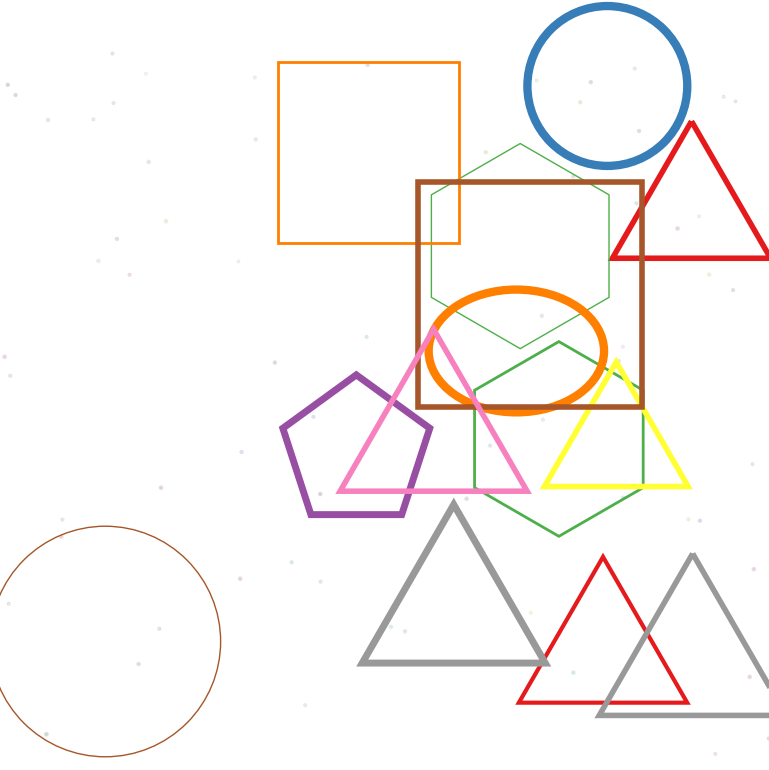[{"shape": "triangle", "thickness": 1.5, "radius": 0.63, "center": [0.783, 0.151]}, {"shape": "triangle", "thickness": 2, "radius": 0.59, "center": [0.898, 0.724]}, {"shape": "circle", "thickness": 3, "radius": 0.52, "center": [0.789, 0.888]}, {"shape": "hexagon", "thickness": 0.5, "radius": 0.67, "center": [0.676, 0.68]}, {"shape": "hexagon", "thickness": 1, "radius": 0.63, "center": [0.726, 0.43]}, {"shape": "pentagon", "thickness": 2.5, "radius": 0.5, "center": [0.463, 0.413]}, {"shape": "oval", "thickness": 3, "radius": 0.57, "center": [0.671, 0.544]}, {"shape": "square", "thickness": 1, "radius": 0.59, "center": [0.478, 0.802]}, {"shape": "triangle", "thickness": 2, "radius": 0.54, "center": [0.8, 0.422]}, {"shape": "square", "thickness": 2, "radius": 0.73, "center": [0.688, 0.618]}, {"shape": "circle", "thickness": 0.5, "radius": 0.75, "center": [0.137, 0.167]}, {"shape": "triangle", "thickness": 2, "radius": 0.7, "center": [0.563, 0.432]}, {"shape": "triangle", "thickness": 2, "radius": 0.7, "center": [0.9, 0.141]}, {"shape": "triangle", "thickness": 2.5, "radius": 0.69, "center": [0.589, 0.207]}]